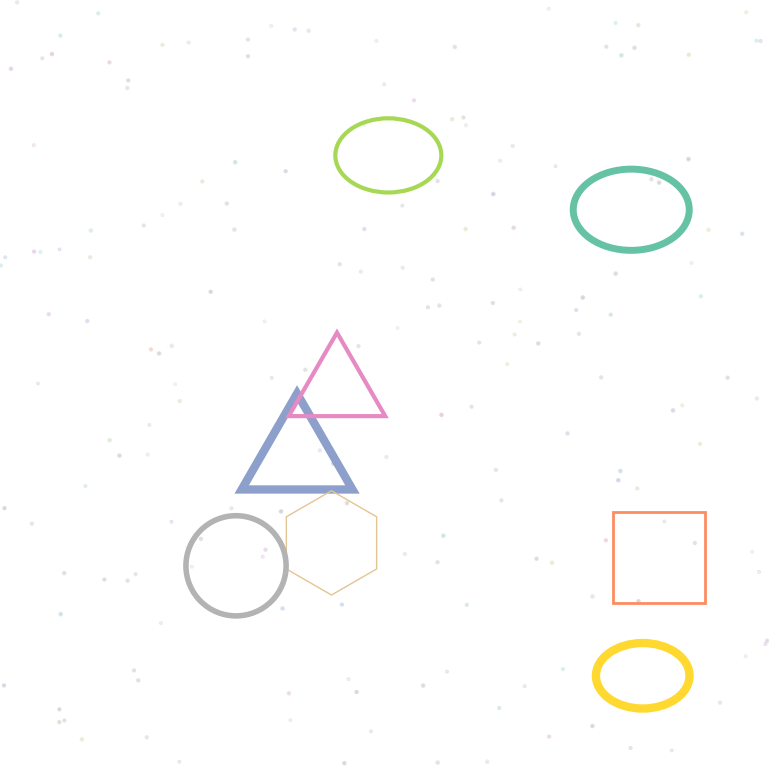[{"shape": "oval", "thickness": 2.5, "radius": 0.38, "center": [0.82, 0.728]}, {"shape": "square", "thickness": 1, "radius": 0.3, "center": [0.856, 0.276]}, {"shape": "triangle", "thickness": 3, "radius": 0.42, "center": [0.386, 0.406]}, {"shape": "triangle", "thickness": 1.5, "radius": 0.36, "center": [0.438, 0.496]}, {"shape": "oval", "thickness": 1.5, "radius": 0.34, "center": [0.504, 0.798]}, {"shape": "oval", "thickness": 3, "radius": 0.3, "center": [0.835, 0.122]}, {"shape": "hexagon", "thickness": 0.5, "radius": 0.34, "center": [0.43, 0.295]}, {"shape": "circle", "thickness": 2, "radius": 0.33, "center": [0.307, 0.265]}]